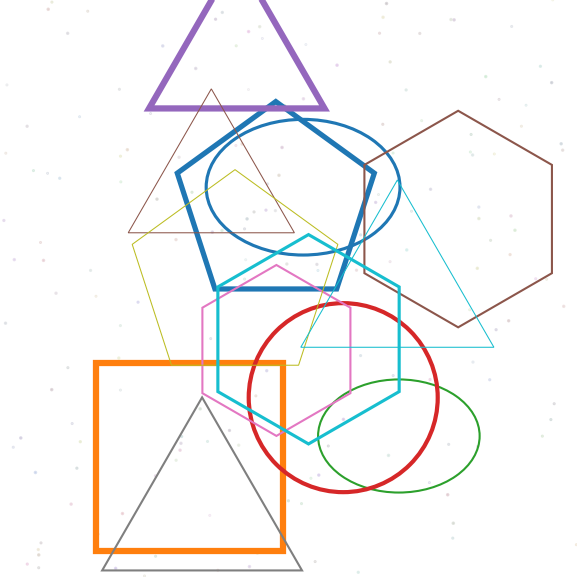[{"shape": "pentagon", "thickness": 2.5, "radius": 0.9, "center": [0.478, 0.644]}, {"shape": "oval", "thickness": 1.5, "radius": 0.84, "center": [0.525, 0.675]}, {"shape": "square", "thickness": 3, "radius": 0.81, "center": [0.328, 0.207]}, {"shape": "oval", "thickness": 1, "radius": 0.7, "center": [0.691, 0.244]}, {"shape": "circle", "thickness": 2, "radius": 0.82, "center": [0.594, 0.311]}, {"shape": "triangle", "thickness": 3, "radius": 0.88, "center": [0.41, 0.899]}, {"shape": "triangle", "thickness": 0.5, "radius": 0.83, "center": [0.366, 0.679]}, {"shape": "hexagon", "thickness": 1, "radius": 0.94, "center": [0.793, 0.62]}, {"shape": "hexagon", "thickness": 1, "radius": 0.74, "center": [0.479, 0.392]}, {"shape": "triangle", "thickness": 1, "radius": 1.0, "center": [0.35, 0.111]}, {"shape": "pentagon", "thickness": 0.5, "radius": 0.94, "center": [0.407, 0.518]}, {"shape": "triangle", "thickness": 0.5, "radius": 0.97, "center": [0.688, 0.494]}, {"shape": "hexagon", "thickness": 1.5, "radius": 0.91, "center": [0.534, 0.412]}]